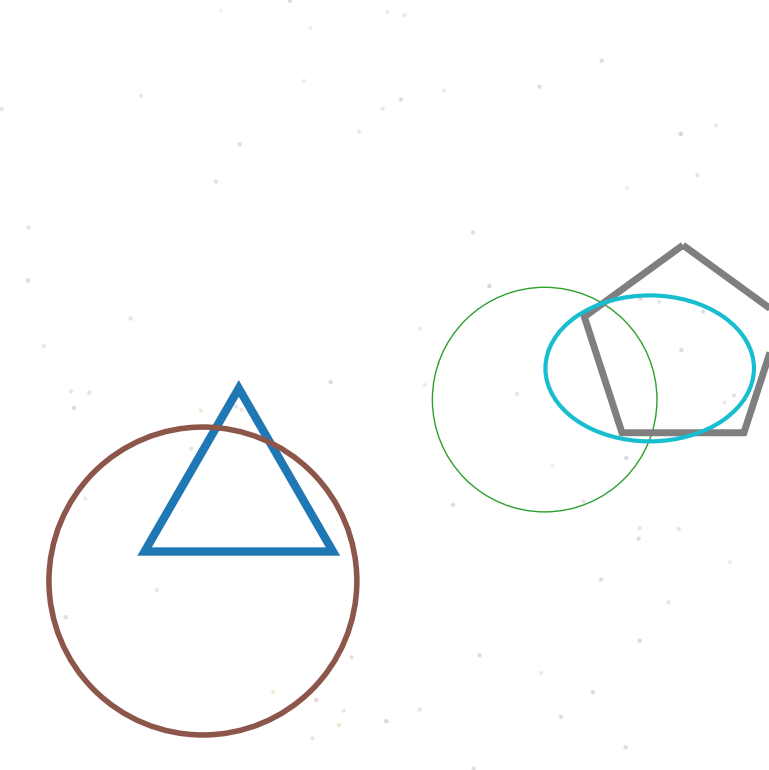[{"shape": "triangle", "thickness": 3, "radius": 0.71, "center": [0.31, 0.354]}, {"shape": "circle", "thickness": 0.5, "radius": 0.73, "center": [0.707, 0.481]}, {"shape": "circle", "thickness": 2, "radius": 1.0, "center": [0.263, 0.245]}, {"shape": "pentagon", "thickness": 2.5, "radius": 0.67, "center": [0.887, 0.547]}, {"shape": "oval", "thickness": 1.5, "radius": 0.68, "center": [0.844, 0.522]}]